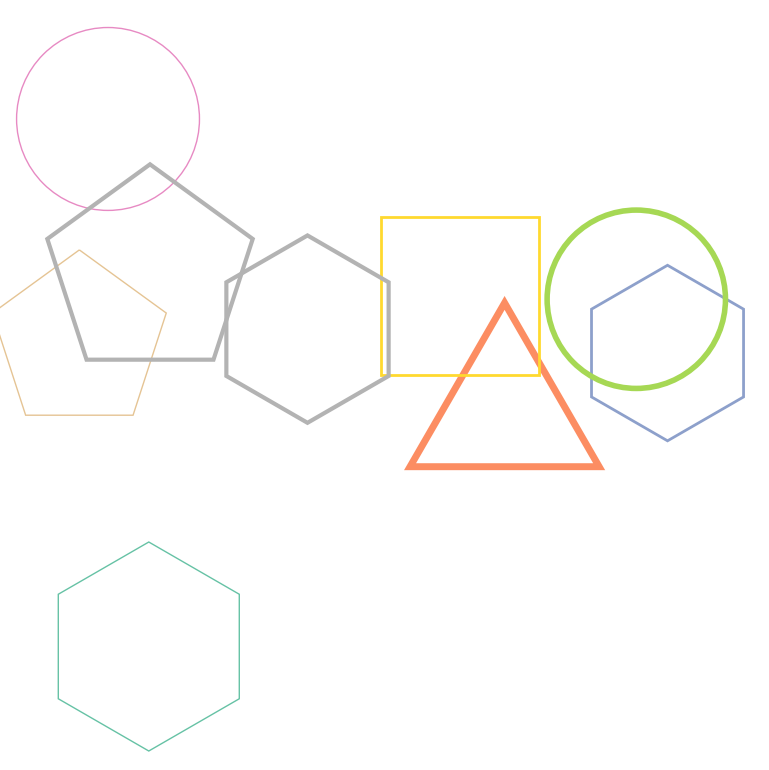[{"shape": "hexagon", "thickness": 0.5, "radius": 0.68, "center": [0.193, 0.16]}, {"shape": "triangle", "thickness": 2.5, "radius": 0.71, "center": [0.655, 0.465]}, {"shape": "hexagon", "thickness": 1, "radius": 0.57, "center": [0.867, 0.541]}, {"shape": "circle", "thickness": 0.5, "radius": 0.59, "center": [0.14, 0.845]}, {"shape": "circle", "thickness": 2, "radius": 0.58, "center": [0.826, 0.611]}, {"shape": "square", "thickness": 1, "radius": 0.51, "center": [0.598, 0.616]}, {"shape": "pentagon", "thickness": 0.5, "radius": 0.59, "center": [0.103, 0.557]}, {"shape": "pentagon", "thickness": 1.5, "radius": 0.7, "center": [0.195, 0.646]}, {"shape": "hexagon", "thickness": 1.5, "radius": 0.61, "center": [0.399, 0.573]}]